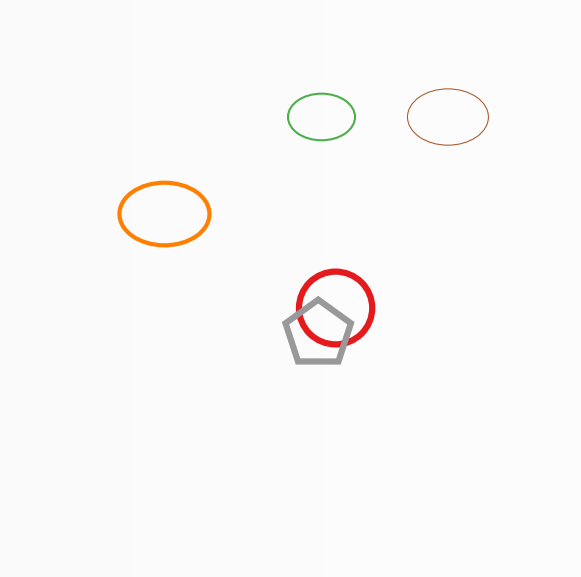[{"shape": "circle", "thickness": 3, "radius": 0.31, "center": [0.577, 0.466]}, {"shape": "oval", "thickness": 1, "radius": 0.29, "center": [0.553, 0.797]}, {"shape": "oval", "thickness": 2, "radius": 0.39, "center": [0.283, 0.629]}, {"shape": "oval", "thickness": 0.5, "radius": 0.35, "center": [0.771, 0.797]}, {"shape": "pentagon", "thickness": 3, "radius": 0.3, "center": [0.547, 0.421]}]